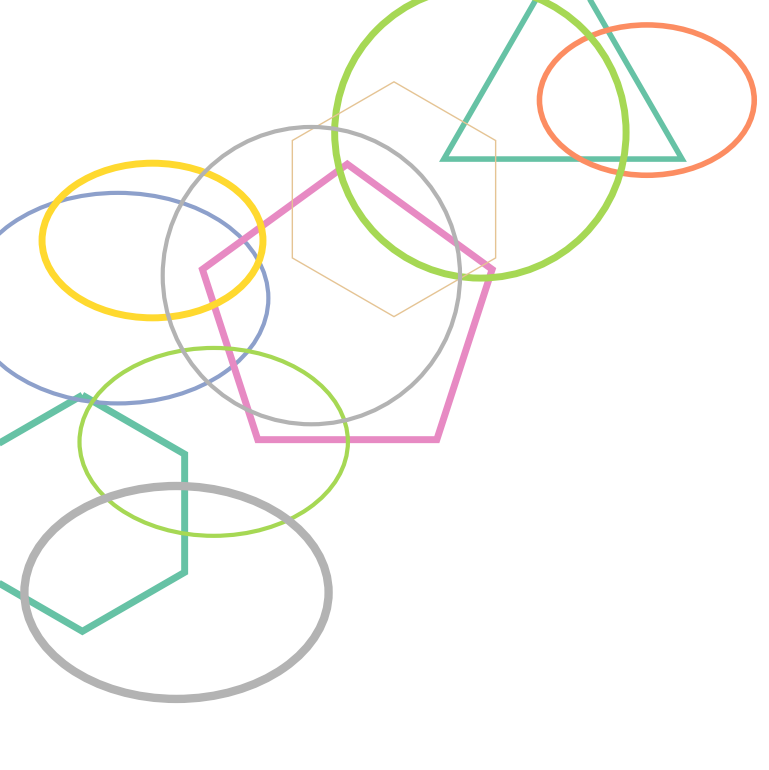[{"shape": "triangle", "thickness": 2, "radius": 0.89, "center": [0.731, 0.883]}, {"shape": "hexagon", "thickness": 2.5, "radius": 0.77, "center": [0.107, 0.333]}, {"shape": "oval", "thickness": 2, "radius": 0.7, "center": [0.84, 0.87]}, {"shape": "oval", "thickness": 1.5, "radius": 0.98, "center": [0.153, 0.613]}, {"shape": "pentagon", "thickness": 2.5, "radius": 0.99, "center": [0.451, 0.589]}, {"shape": "oval", "thickness": 1.5, "radius": 0.87, "center": [0.278, 0.426]}, {"shape": "circle", "thickness": 2.5, "radius": 0.95, "center": [0.624, 0.828]}, {"shape": "oval", "thickness": 2.5, "radius": 0.72, "center": [0.198, 0.688]}, {"shape": "hexagon", "thickness": 0.5, "radius": 0.76, "center": [0.512, 0.741]}, {"shape": "circle", "thickness": 1.5, "radius": 0.97, "center": [0.404, 0.642]}, {"shape": "oval", "thickness": 3, "radius": 0.99, "center": [0.229, 0.231]}]